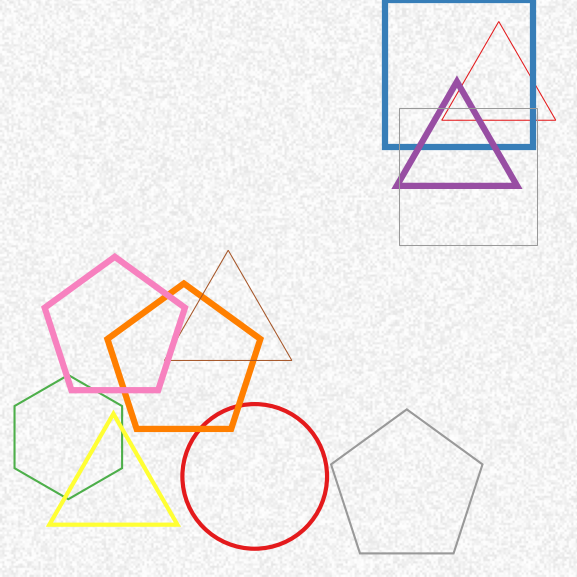[{"shape": "triangle", "thickness": 0.5, "radius": 0.57, "center": [0.864, 0.848]}, {"shape": "circle", "thickness": 2, "radius": 0.63, "center": [0.441, 0.174]}, {"shape": "square", "thickness": 3, "radius": 0.64, "center": [0.794, 0.872]}, {"shape": "hexagon", "thickness": 1, "radius": 0.54, "center": [0.118, 0.242]}, {"shape": "triangle", "thickness": 3, "radius": 0.6, "center": [0.791, 0.737]}, {"shape": "pentagon", "thickness": 3, "radius": 0.7, "center": [0.318, 0.369]}, {"shape": "triangle", "thickness": 2, "radius": 0.64, "center": [0.196, 0.155]}, {"shape": "triangle", "thickness": 0.5, "radius": 0.64, "center": [0.395, 0.439]}, {"shape": "pentagon", "thickness": 3, "radius": 0.64, "center": [0.199, 0.427]}, {"shape": "square", "thickness": 0.5, "radius": 0.6, "center": [0.81, 0.693]}, {"shape": "pentagon", "thickness": 1, "radius": 0.69, "center": [0.704, 0.152]}]